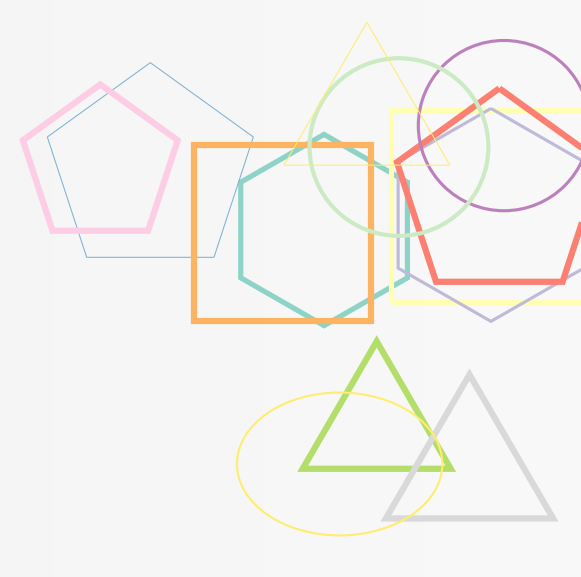[{"shape": "hexagon", "thickness": 2.5, "radius": 0.83, "center": [0.558, 0.601]}, {"shape": "square", "thickness": 2.5, "radius": 0.83, "center": [0.839, 0.642]}, {"shape": "hexagon", "thickness": 1.5, "radius": 0.92, "center": [0.845, 0.627]}, {"shape": "pentagon", "thickness": 3, "radius": 0.93, "center": [0.859, 0.661]}, {"shape": "pentagon", "thickness": 0.5, "radius": 0.93, "center": [0.259, 0.704]}, {"shape": "square", "thickness": 3, "radius": 0.76, "center": [0.487, 0.595]}, {"shape": "triangle", "thickness": 3, "radius": 0.74, "center": [0.648, 0.261]}, {"shape": "pentagon", "thickness": 3, "radius": 0.7, "center": [0.173, 0.713]}, {"shape": "triangle", "thickness": 3, "radius": 0.83, "center": [0.808, 0.184]}, {"shape": "circle", "thickness": 1.5, "radius": 0.74, "center": [0.867, 0.782]}, {"shape": "circle", "thickness": 2, "radius": 0.77, "center": [0.686, 0.744]}, {"shape": "oval", "thickness": 1, "radius": 0.88, "center": [0.584, 0.196]}, {"shape": "triangle", "thickness": 0.5, "radius": 0.82, "center": [0.631, 0.796]}]